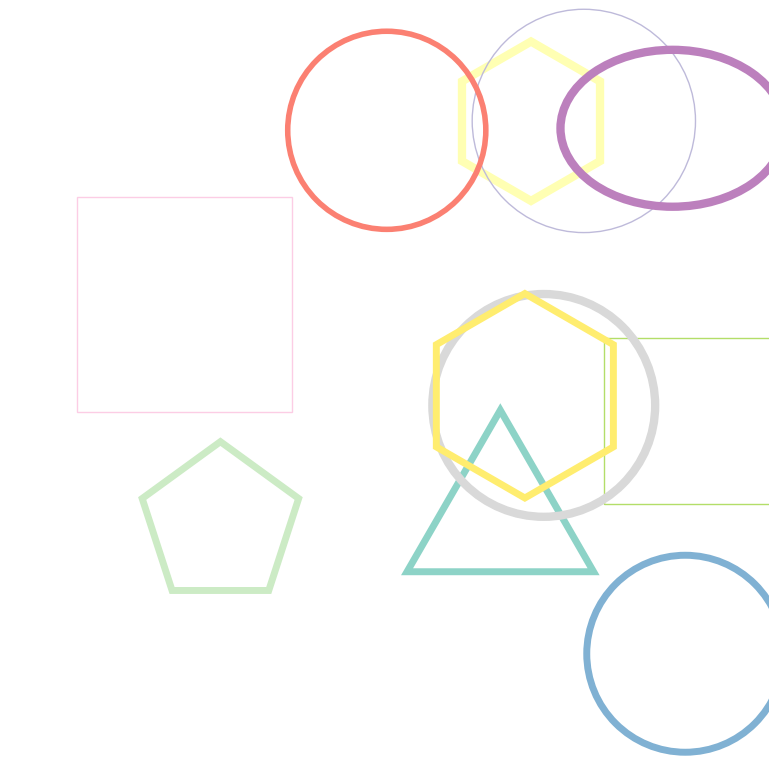[{"shape": "triangle", "thickness": 2.5, "radius": 0.7, "center": [0.65, 0.327]}, {"shape": "hexagon", "thickness": 3, "radius": 0.52, "center": [0.69, 0.843]}, {"shape": "circle", "thickness": 0.5, "radius": 0.73, "center": [0.758, 0.843]}, {"shape": "circle", "thickness": 2, "radius": 0.64, "center": [0.502, 0.831]}, {"shape": "circle", "thickness": 2.5, "radius": 0.64, "center": [0.89, 0.151]}, {"shape": "square", "thickness": 0.5, "radius": 0.54, "center": [0.892, 0.453]}, {"shape": "square", "thickness": 0.5, "radius": 0.7, "center": [0.239, 0.604]}, {"shape": "circle", "thickness": 3, "radius": 0.72, "center": [0.706, 0.473]}, {"shape": "oval", "thickness": 3, "radius": 0.73, "center": [0.873, 0.833]}, {"shape": "pentagon", "thickness": 2.5, "radius": 0.53, "center": [0.286, 0.32]}, {"shape": "hexagon", "thickness": 2.5, "radius": 0.66, "center": [0.682, 0.486]}]